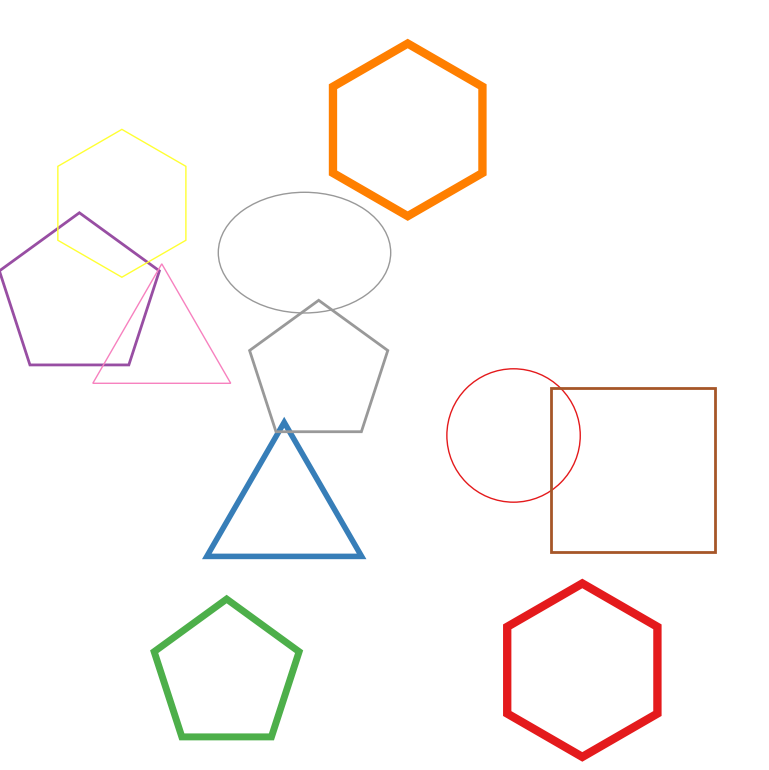[{"shape": "circle", "thickness": 0.5, "radius": 0.43, "center": [0.667, 0.434]}, {"shape": "hexagon", "thickness": 3, "radius": 0.56, "center": [0.756, 0.13]}, {"shape": "triangle", "thickness": 2, "radius": 0.58, "center": [0.369, 0.335]}, {"shape": "pentagon", "thickness": 2.5, "radius": 0.49, "center": [0.294, 0.123]}, {"shape": "pentagon", "thickness": 1, "radius": 0.55, "center": [0.103, 0.614]}, {"shape": "hexagon", "thickness": 3, "radius": 0.56, "center": [0.529, 0.831]}, {"shape": "hexagon", "thickness": 0.5, "radius": 0.48, "center": [0.158, 0.736]}, {"shape": "square", "thickness": 1, "radius": 0.53, "center": [0.822, 0.389]}, {"shape": "triangle", "thickness": 0.5, "radius": 0.52, "center": [0.21, 0.554]}, {"shape": "pentagon", "thickness": 1, "radius": 0.47, "center": [0.414, 0.516]}, {"shape": "oval", "thickness": 0.5, "radius": 0.56, "center": [0.395, 0.672]}]